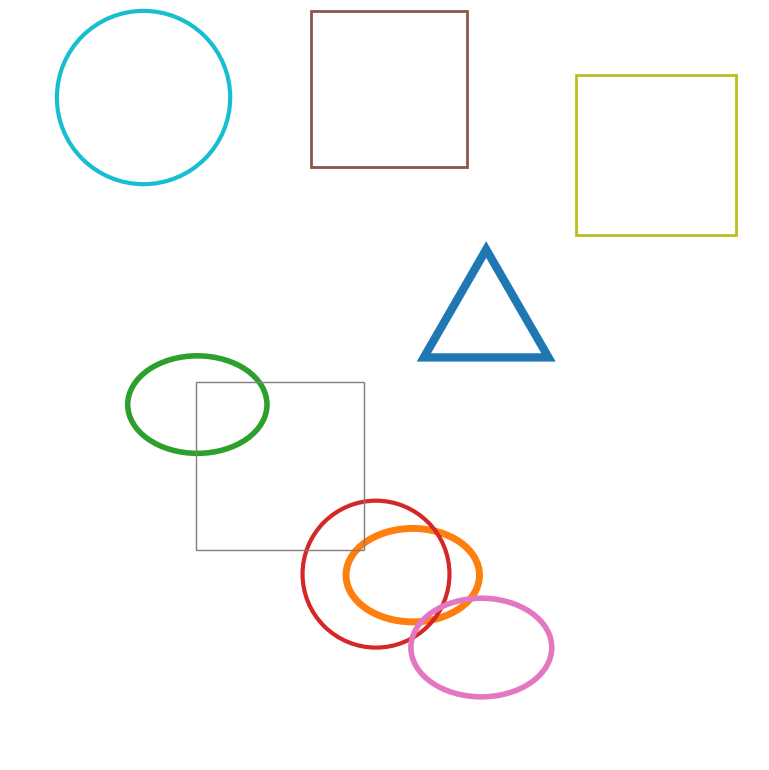[{"shape": "triangle", "thickness": 3, "radius": 0.47, "center": [0.631, 0.583]}, {"shape": "oval", "thickness": 2.5, "radius": 0.43, "center": [0.536, 0.253]}, {"shape": "oval", "thickness": 2, "radius": 0.45, "center": [0.256, 0.475]}, {"shape": "circle", "thickness": 1.5, "radius": 0.48, "center": [0.488, 0.254]}, {"shape": "square", "thickness": 1, "radius": 0.51, "center": [0.506, 0.885]}, {"shape": "oval", "thickness": 2, "radius": 0.46, "center": [0.625, 0.159]}, {"shape": "square", "thickness": 0.5, "radius": 0.54, "center": [0.364, 0.394]}, {"shape": "square", "thickness": 1, "radius": 0.52, "center": [0.852, 0.798]}, {"shape": "circle", "thickness": 1.5, "radius": 0.56, "center": [0.186, 0.873]}]